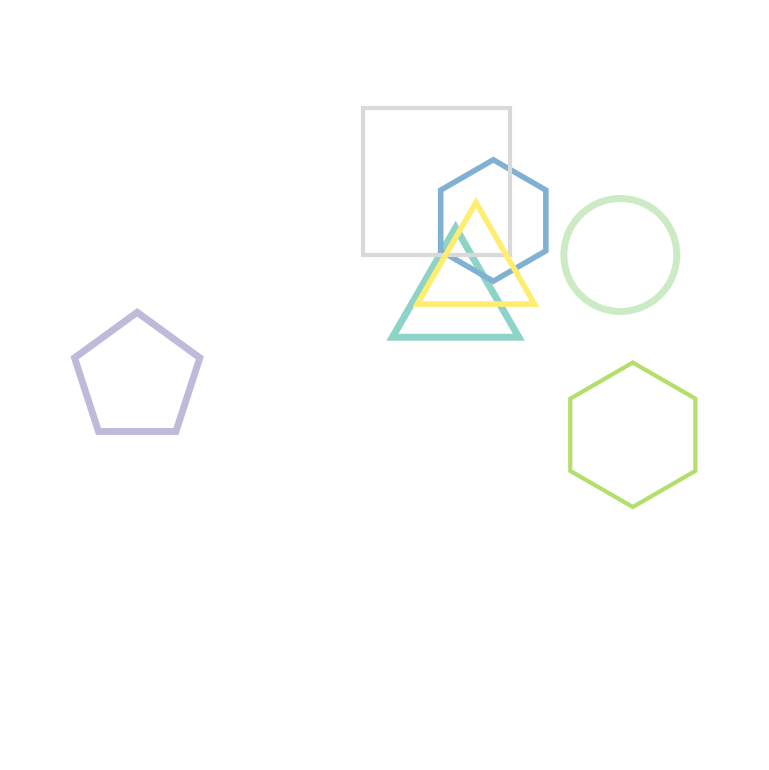[{"shape": "triangle", "thickness": 2.5, "radius": 0.47, "center": [0.592, 0.609]}, {"shape": "pentagon", "thickness": 2.5, "radius": 0.43, "center": [0.178, 0.509]}, {"shape": "hexagon", "thickness": 2, "radius": 0.39, "center": [0.641, 0.714]}, {"shape": "hexagon", "thickness": 1.5, "radius": 0.47, "center": [0.822, 0.435]}, {"shape": "square", "thickness": 1.5, "radius": 0.48, "center": [0.567, 0.764]}, {"shape": "circle", "thickness": 2.5, "radius": 0.37, "center": [0.806, 0.669]}, {"shape": "triangle", "thickness": 2, "radius": 0.44, "center": [0.618, 0.649]}]